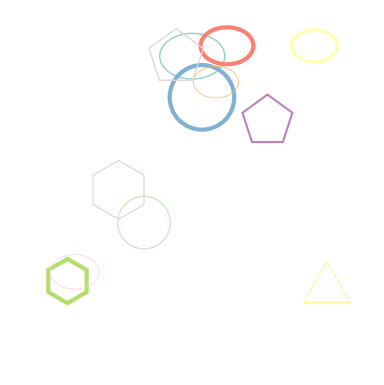[{"shape": "oval", "thickness": 1, "radius": 0.42, "center": [0.499, 0.854]}, {"shape": "oval", "thickness": 2.5, "radius": 0.3, "center": [0.817, 0.881]}, {"shape": "hexagon", "thickness": 0.5, "radius": 0.38, "center": [0.308, 0.507]}, {"shape": "oval", "thickness": 3, "radius": 0.34, "center": [0.59, 0.881]}, {"shape": "circle", "thickness": 3, "radius": 0.42, "center": [0.525, 0.747]}, {"shape": "oval", "thickness": 0.5, "radius": 0.29, "center": [0.561, 0.786]}, {"shape": "hexagon", "thickness": 3, "radius": 0.29, "center": [0.175, 0.27]}, {"shape": "oval", "thickness": 0.5, "radius": 0.32, "center": [0.194, 0.294]}, {"shape": "pentagon", "thickness": 1, "radius": 0.37, "center": [0.458, 0.851]}, {"shape": "pentagon", "thickness": 1.5, "radius": 0.34, "center": [0.695, 0.686]}, {"shape": "circle", "thickness": 1, "radius": 0.34, "center": [0.374, 0.422]}, {"shape": "triangle", "thickness": 0.5, "radius": 0.35, "center": [0.849, 0.25]}]